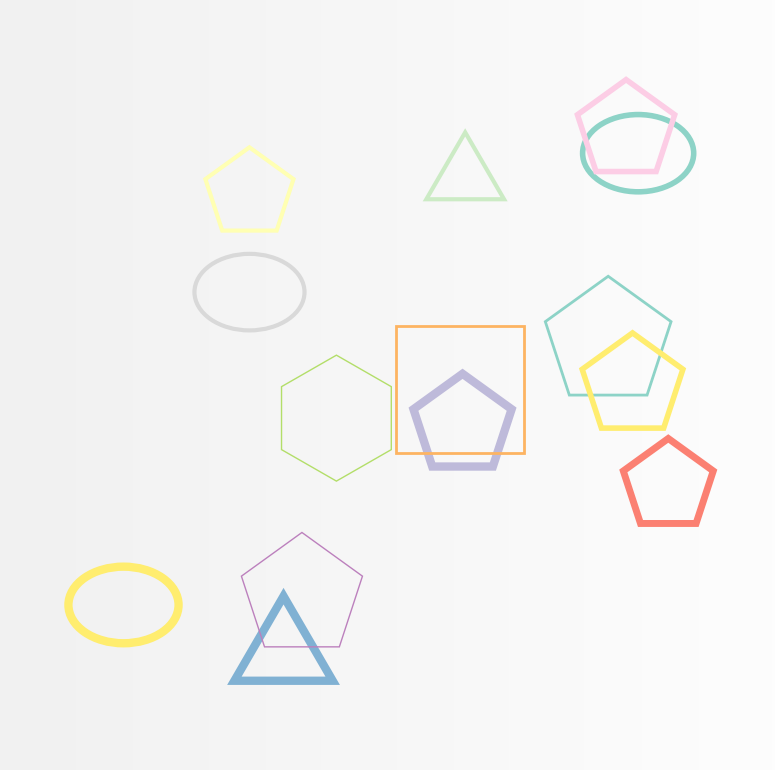[{"shape": "pentagon", "thickness": 1, "radius": 0.43, "center": [0.785, 0.556]}, {"shape": "oval", "thickness": 2, "radius": 0.36, "center": [0.823, 0.801]}, {"shape": "pentagon", "thickness": 1.5, "radius": 0.3, "center": [0.322, 0.749]}, {"shape": "pentagon", "thickness": 3, "radius": 0.33, "center": [0.597, 0.448]}, {"shape": "pentagon", "thickness": 2.5, "radius": 0.31, "center": [0.862, 0.37]}, {"shape": "triangle", "thickness": 3, "radius": 0.37, "center": [0.366, 0.153]}, {"shape": "square", "thickness": 1, "radius": 0.41, "center": [0.594, 0.494]}, {"shape": "hexagon", "thickness": 0.5, "radius": 0.41, "center": [0.434, 0.457]}, {"shape": "pentagon", "thickness": 2, "radius": 0.33, "center": [0.808, 0.831]}, {"shape": "oval", "thickness": 1.5, "radius": 0.36, "center": [0.322, 0.621]}, {"shape": "pentagon", "thickness": 0.5, "radius": 0.41, "center": [0.39, 0.226]}, {"shape": "triangle", "thickness": 1.5, "radius": 0.29, "center": [0.6, 0.77]}, {"shape": "pentagon", "thickness": 2, "radius": 0.34, "center": [0.816, 0.499]}, {"shape": "oval", "thickness": 3, "radius": 0.36, "center": [0.159, 0.214]}]